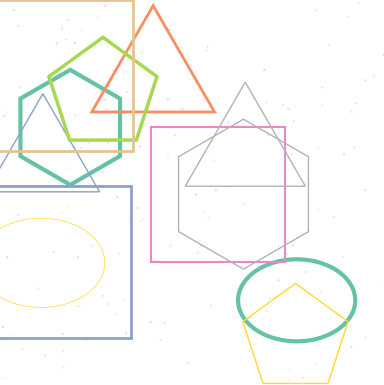[{"shape": "hexagon", "thickness": 3, "radius": 0.75, "center": [0.182, 0.669]}, {"shape": "oval", "thickness": 3, "radius": 0.76, "center": [0.771, 0.22]}, {"shape": "triangle", "thickness": 2, "radius": 0.92, "center": [0.398, 0.801]}, {"shape": "triangle", "thickness": 1, "radius": 0.85, "center": [0.111, 0.587]}, {"shape": "square", "thickness": 2, "radius": 0.99, "center": [0.142, 0.319]}, {"shape": "square", "thickness": 1.5, "radius": 0.87, "center": [0.567, 0.494]}, {"shape": "pentagon", "thickness": 2.5, "radius": 0.74, "center": [0.267, 0.756]}, {"shape": "oval", "thickness": 0.5, "radius": 0.83, "center": [0.106, 0.317]}, {"shape": "pentagon", "thickness": 1, "radius": 0.72, "center": [0.767, 0.12]}, {"shape": "square", "thickness": 2, "radius": 0.98, "center": [0.149, 0.805]}, {"shape": "triangle", "thickness": 1, "radius": 0.9, "center": [0.637, 0.606]}, {"shape": "hexagon", "thickness": 1, "radius": 0.97, "center": [0.632, 0.496]}]